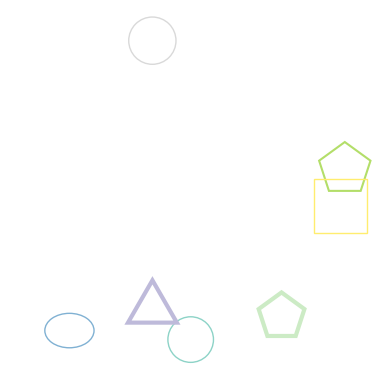[{"shape": "circle", "thickness": 1, "radius": 0.3, "center": [0.495, 0.118]}, {"shape": "triangle", "thickness": 3, "radius": 0.37, "center": [0.396, 0.199]}, {"shape": "oval", "thickness": 1, "radius": 0.32, "center": [0.18, 0.141]}, {"shape": "pentagon", "thickness": 1.5, "radius": 0.35, "center": [0.896, 0.561]}, {"shape": "circle", "thickness": 1, "radius": 0.31, "center": [0.396, 0.894]}, {"shape": "pentagon", "thickness": 3, "radius": 0.31, "center": [0.731, 0.178]}, {"shape": "square", "thickness": 1, "radius": 0.35, "center": [0.884, 0.464]}]